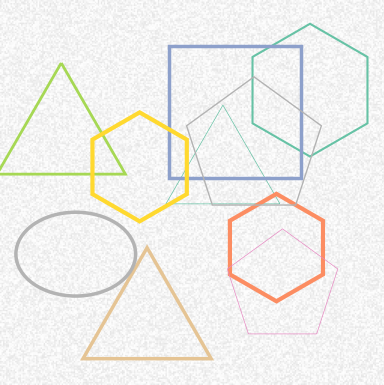[{"shape": "triangle", "thickness": 0.5, "radius": 0.85, "center": [0.579, 0.556]}, {"shape": "hexagon", "thickness": 1.5, "radius": 0.86, "center": [0.805, 0.766]}, {"shape": "hexagon", "thickness": 3, "radius": 0.7, "center": [0.718, 0.357]}, {"shape": "square", "thickness": 2.5, "radius": 0.86, "center": [0.609, 0.709]}, {"shape": "pentagon", "thickness": 0.5, "radius": 0.75, "center": [0.734, 0.255]}, {"shape": "triangle", "thickness": 2, "radius": 0.96, "center": [0.159, 0.644]}, {"shape": "hexagon", "thickness": 3, "radius": 0.71, "center": [0.363, 0.567]}, {"shape": "triangle", "thickness": 2.5, "radius": 0.96, "center": [0.382, 0.164]}, {"shape": "pentagon", "thickness": 1, "radius": 0.92, "center": [0.66, 0.616]}, {"shape": "oval", "thickness": 2.5, "radius": 0.78, "center": [0.197, 0.34]}]